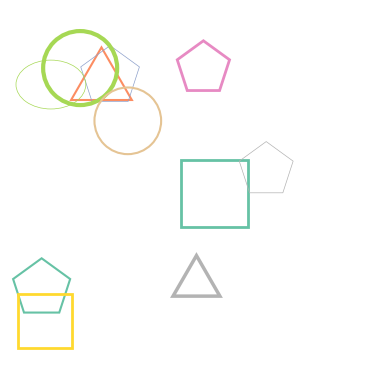[{"shape": "square", "thickness": 2, "radius": 0.43, "center": [0.558, 0.497]}, {"shape": "pentagon", "thickness": 1.5, "radius": 0.39, "center": [0.108, 0.251]}, {"shape": "triangle", "thickness": 1.5, "radius": 0.46, "center": [0.264, 0.786]}, {"shape": "pentagon", "thickness": 0.5, "radius": 0.4, "center": [0.286, 0.802]}, {"shape": "pentagon", "thickness": 2, "radius": 0.36, "center": [0.528, 0.823]}, {"shape": "circle", "thickness": 3, "radius": 0.48, "center": [0.208, 0.823]}, {"shape": "oval", "thickness": 0.5, "radius": 0.45, "center": [0.132, 0.78]}, {"shape": "square", "thickness": 2, "radius": 0.35, "center": [0.117, 0.166]}, {"shape": "circle", "thickness": 1.5, "radius": 0.43, "center": [0.332, 0.686]}, {"shape": "pentagon", "thickness": 0.5, "radius": 0.37, "center": [0.691, 0.559]}, {"shape": "triangle", "thickness": 2.5, "radius": 0.35, "center": [0.51, 0.266]}]